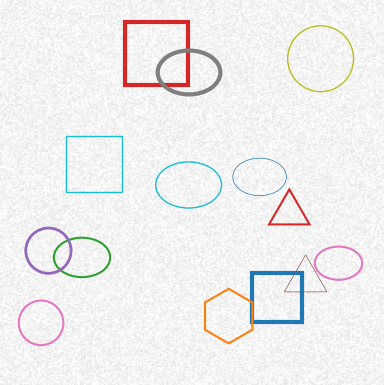[{"shape": "square", "thickness": 3, "radius": 0.32, "center": [0.72, 0.227]}, {"shape": "oval", "thickness": 0.5, "radius": 0.35, "center": [0.674, 0.54]}, {"shape": "hexagon", "thickness": 1.5, "radius": 0.35, "center": [0.594, 0.179]}, {"shape": "oval", "thickness": 1.5, "radius": 0.37, "center": [0.213, 0.331]}, {"shape": "triangle", "thickness": 1.5, "radius": 0.3, "center": [0.751, 0.447]}, {"shape": "square", "thickness": 3, "radius": 0.41, "center": [0.407, 0.861]}, {"shape": "circle", "thickness": 2, "radius": 0.29, "center": [0.126, 0.349]}, {"shape": "triangle", "thickness": 0.5, "radius": 0.32, "center": [0.794, 0.274]}, {"shape": "circle", "thickness": 1.5, "radius": 0.29, "center": [0.107, 0.161]}, {"shape": "oval", "thickness": 1.5, "radius": 0.31, "center": [0.879, 0.316]}, {"shape": "oval", "thickness": 3, "radius": 0.41, "center": [0.491, 0.812]}, {"shape": "circle", "thickness": 1, "radius": 0.43, "center": [0.833, 0.847]}, {"shape": "oval", "thickness": 1, "radius": 0.43, "center": [0.49, 0.52]}, {"shape": "square", "thickness": 1, "radius": 0.36, "center": [0.244, 0.575]}]